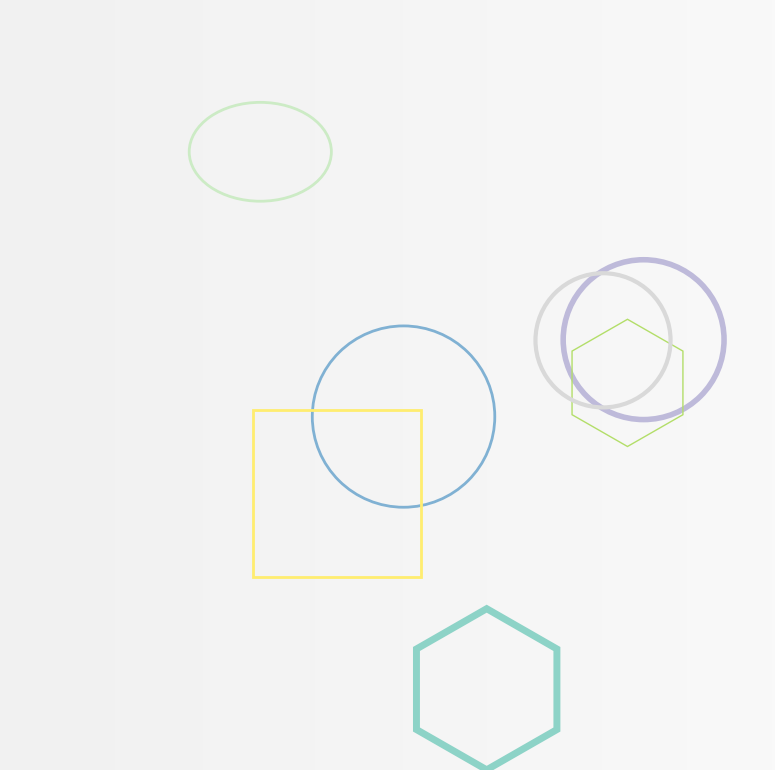[{"shape": "hexagon", "thickness": 2.5, "radius": 0.52, "center": [0.628, 0.105]}, {"shape": "circle", "thickness": 2, "radius": 0.52, "center": [0.83, 0.559]}, {"shape": "circle", "thickness": 1, "radius": 0.59, "center": [0.521, 0.459]}, {"shape": "hexagon", "thickness": 0.5, "radius": 0.41, "center": [0.81, 0.503]}, {"shape": "circle", "thickness": 1.5, "radius": 0.44, "center": [0.778, 0.558]}, {"shape": "oval", "thickness": 1, "radius": 0.46, "center": [0.336, 0.803]}, {"shape": "square", "thickness": 1, "radius": 0.54, "center": [0.435, 0.359]}]